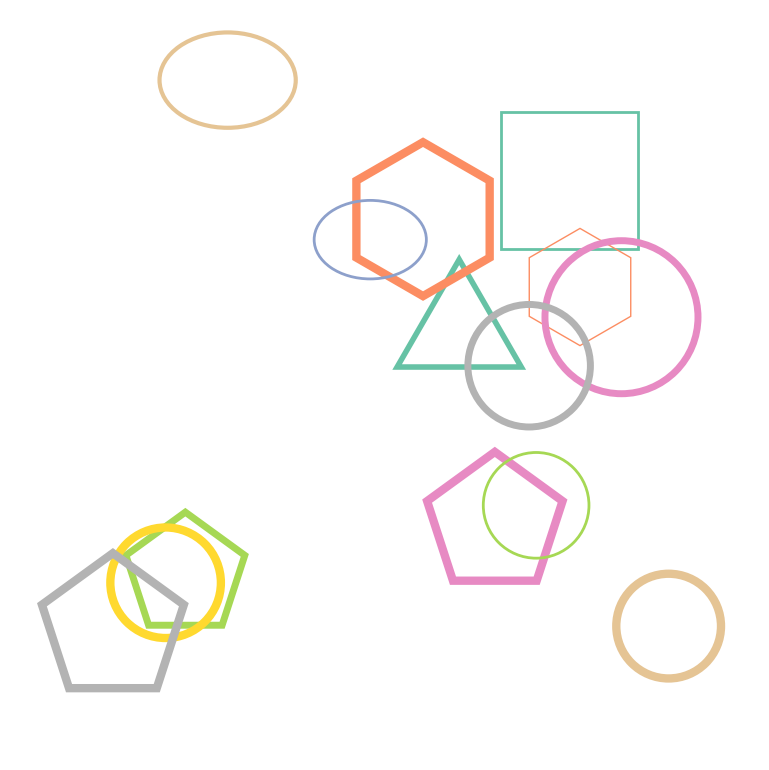[{"shape": "square", "thickness": 1, "radius": 0.44, "center": [0.74, 0.765]}, {"shape": "triangle", "thickness": 2, "radius": 0.47, "center": [0.596, 0.57]}, {"shape": "hexagon", "thickness": 3, "radius": 0.5, "center": [0.549, 0.715]}, {"shape": "hexagon", "thickness": 0.5, "radius": 0.38, "center": [0.753, 0.627]}, {"shape": "oval", "thickness": 1, "radius": 0.36, "center": [0.481, 0.689]}, {"shape": "pentagon", "thickness": 3, "radius": 0.46, "center": [0.643, 0.321]}, {"shape": "circle", "thickness": 2.5, "radius": 0.5, "center": [0.807, 0.588]}, {"shape": "pentagon", "thickness": 2.5, "radius": 0.41, "center": [0.241, 0.254]}, {"shape": "circle", "thickness": 1, "radius": 0.34, "center": [0.696, 0.344]}, {"shape": "circle", "thickness": 3, "radius": 0.36, "center": [0.215, 0.243]}, {"shape": "circle", "thickness": 3, "radius": 0.34, "center": [0.868, 0.187]}, {"shape": "oval", "thickness": 1.5, "radius": 0.44, "center": [0.296, 0.896]}, {"shape": "circle", "thickness": 2.5, "radius": 0.4, "center": [0.687, 0.525]}, {"shape": "pentagon", "thickness": 3, "radius": 0.48, "center": [0.147, 0.185]}]